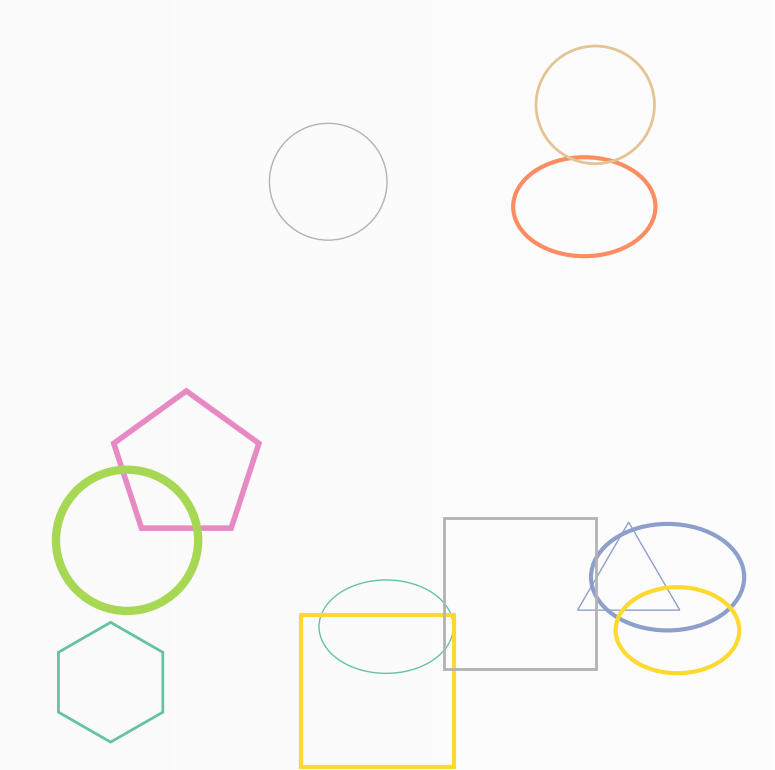[{"shape": "hexagon", "thickness": 1, "radius": 0.39, "center": [0.143, 0.114]}, {"shape": "oval", "thickness": 0.5, "radius": 0.43, "center": [0.498, 0.186]}, {"shape": "oval", "thickness": 1.5, "radius": 0.46, "center": [0.754, 0.732]}, {"shape": "triangle", "thickness": 0.5, "radius": 0.38, "center": [0.811, 0.246]}, {"shape": "oval", "thickness": 1.5, "radius": 0.49, "center": [0.861, 0.25]}, {"shape": "pentagon", "thickness": 2, "radius": 0.49, "center": [0.24, 0.394]}, {"shape": "circle", "thickness": 3, "radius": 0.46, "center": [0.164, 0.298]}, {"shape": "square", "thickness": 1.5, "radius": 0.49, "center": [0.487, 0.102]}, {"shape": "oval", "thickness": 1.5, "radius": 0.4, "center": [0.874, 0.182]}, {"shape": "circle", "thickness": 1, "radius": 0.38, "center": [0.768, 0.864]}, {"shape": "square", "thickness": 1, "radius": 0.49, "center": [0.671, 0.229]}, {"shape": "circle", "thickness": 0.5, "radius": 0.38, "center": [0.424, 0.764]}]